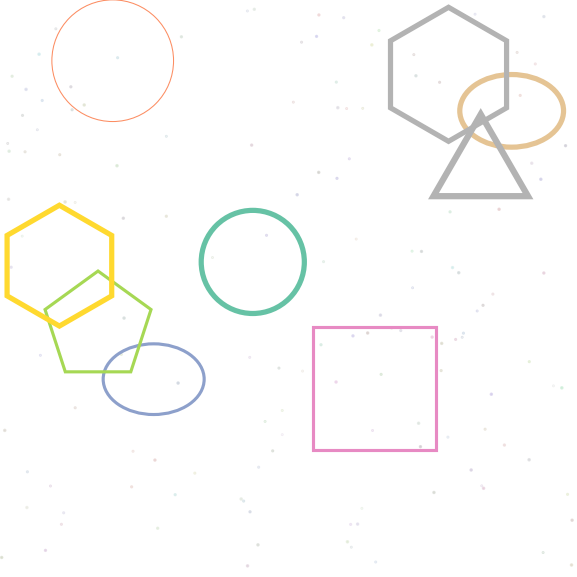[{"shape": "circle", "thickness": 2.5, "radius": 0.45, "center": [0.438, 0.546]}, {"shape": "circle", "thickness": 0.5, "radius": 0.53, "center": [0.195, 0.894]}, {"shape": "oval", "thickness": 1.5, "radius": 0.44, "center": [0.266, 0.343]}, {"shape": "square", "thickness": 1.5, "radius": 0.53, "center": [0.648, 0.327]}, {"shape": "pentagon", "thickness": 1.5, "radius": 0.48, "center": [0.17, 0.433]}, {"shape": "hexagon", "thickness": 2.5, "radius": 0.52, "center": [0.103, 0.539]}, {"shape": "oval", "thickness": 2.5, "radius": 0.45, "center": [0.886, 0.807]}, {"shape": "hexagon", "thickness": 2.5, "radius": 0.58, "center": [0.777, 0.87]}, {"shape": "triangle", "thickness": 3, "radius": 0.47, "center": [0.832, 0.707]}]